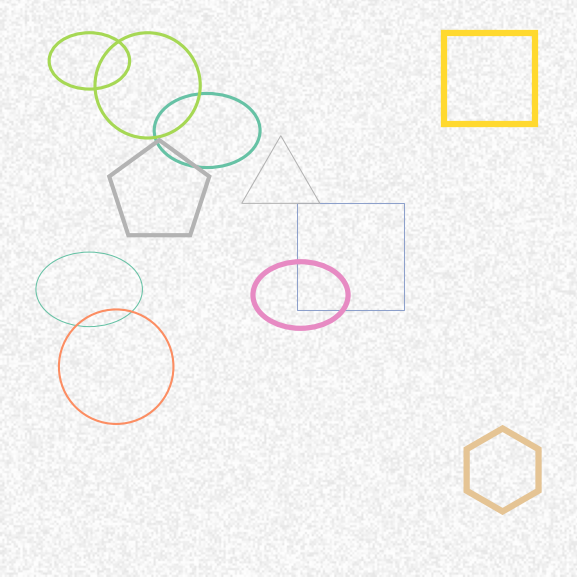[{"shape": "oval", "thickness": 0.5, "radius": 0.46, "center": [0.154, 0.498]}, {"shape": "oval", "thickness": 1.5, "radius": 0.46, "center": [0.359, 0.773]}, {"shape": "circle", "thickness": 1, "radius": 0.5, "center": [0.201, 0.364]}, {"shape": "square", "thickness": 0.5, "radius": 0.46, "center": [0.607, 0.556]}, {"shape": "oval", "thickness": 2.5, "radius": 0.41, "center": [0.52, 0.488]}, {"shape": "oval", "thickness": 1.5, "radius": 0.35, "center": [0.155, 0.894]}, {"shape": "circle", "thickness": 1.5, "radius": 0.46, "center": [0.256, 0.851]}, {"shape": "square", "thickness": 3, "radius": 0.39, "center": [0.847, 0.863]}, {"shape": "hexagon", "thickness": 3, "radius": 0.36, "center": [0.87, 0.185]}, {"shape": "pentagon", "thickness": 2, "radius": 0.46, "center": [0.276, 0.665]}, {"shape": "triangle", "thickness": 0.5, "radius": 0.39, "center": [0.486, 0.686]}]